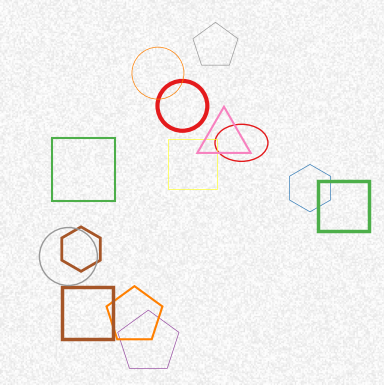[{"shape": "circle", "thickness": 3, "radius": 0.32, "center": [0.474, 0.725]}, {"shape": "oval", "thickness": 1, "radius": 0.34, "center": [0.627, 0.629]}, {"shape": "hexagon", "thickness": 0.5, "radius": 0.31, "center": [0.805, 0.511]}, {"shape": "square", "thickness": 1.5, "radius": 0.41, "center": [0.217, 0.56]}, {"shape": "square", "thickness": 2.5, "radius": 0.33, "center": [0.893, 0.465]}, {"shape": "pentagon", "thickness": 0.5, "radius": 0.42, "center": [0.385, 0.111]}, {"shape": "circle", "thickness": 0.5, "radius": 0.34, "center": [0.41, 0.81]}, {"shape": "pentagon", "thickness": 1.5, "radius": 0.38, "center": [0.349, 0.18]}, {"shape": "square", "thickness": 0.5, "radius": 0.32, "center": [0.501, 0.574]}, {"shape": "hexagon", "thickness": 2, "radius": 0.29, "center": [0.211, 0.353]}, {"shape": "square", "thickness": 2.5, "radius": 0.33, "center": [0.226, 0.187]}, {"shape": "triangle", "thickness": 1.5, "radius": 0.4, "center": [0.582, 0.643]}, {"shape": "pentagon", "thickness": 0.5, "radius": 0.31, "center": [0.56, 0.88]}, {"shape": "circle", "thickness": 1, "radius": 0.38, "center": [0.178, 0.334]}]